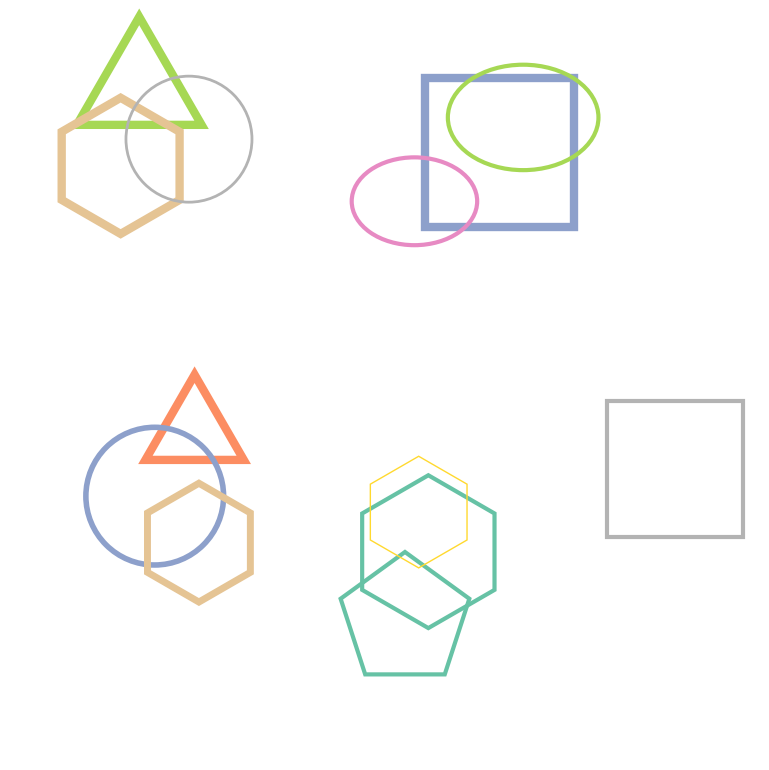[{"shape": "pentagon", "thickness": 1.5, "radius": 0.44, "center": [0.526, 0.195]}, {"shape": "hexagon", "thickness": 1.5, "radius": 0.5, "center": [0.556, 0.284]}, {"shape": "triangle", "thickness": 3, "radius": 0.37, "center": [0.253, 0.44]}, {"shape": "square", "thickness": 3, "radius": 0.48, "center": [0.649, 0.802]}, {"shape": "circle", "thickness": 2, "radius": 0.45, "center": [0.201, 0.356]}, {"shape": "oval", "thickness": 1.5, "radius": 0.41, "center": [0.538, 0.739]}, {"shape": "triangle", "thickness": 3, "radius": 0.47, "center": [0.181, 0.885]}, {"shape": "oval", "thickness": 1.5, "radius": 0.49, "center": [0.679, 0.848]}, {"shape": "hexagon", "thickness": 0.5, "radius": 0.36, "center": [0.544, 0.335]}, {"shape": "hexagon", "thickness": 2.5, "radius": 0.39, "center": [0.258, 0.295]}, {"shape": "hexagon", "thickness": 3, "radius": 0.44, "center": [0.157, 0.785]}, {"shape": "circle", "thickness": 1, "radius": 0.41, "center": [0.245, 0.819]}, {"shape": "square", "thickness": 1.5, "radius": 0.44, "center": [0.877, 0.39]}]